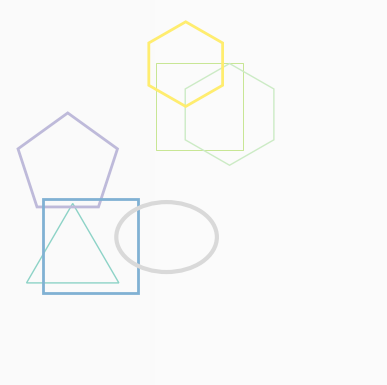[{"shape": "triangle", "thickness": 1, "radius": 0.69, "center": [0.188, 0.334]}, {"shape": "pentagon", "thickness": 2, "radius": 0.67, "center": [0.175, 0.572]}, {"shape": "square", "thickness": 2, "radius": 0.61, "center": [0.233, 0.36]}, {"shape": "square", "thickness": 0.5, "radius": 0.56, "center": [0.514, 0.724]}, {"shape": "oval", "thickness": 3, "radius": 0.65, "center": [0.43, 0.384]}, {"shape": "hexagon", "thickness": 1, "radius": 0.66, "center": [0.592, 0.703]}, {"shape": "hexagon", "thickness": 2, "radius": 0.55, "center": [0.479, 0.833]}]